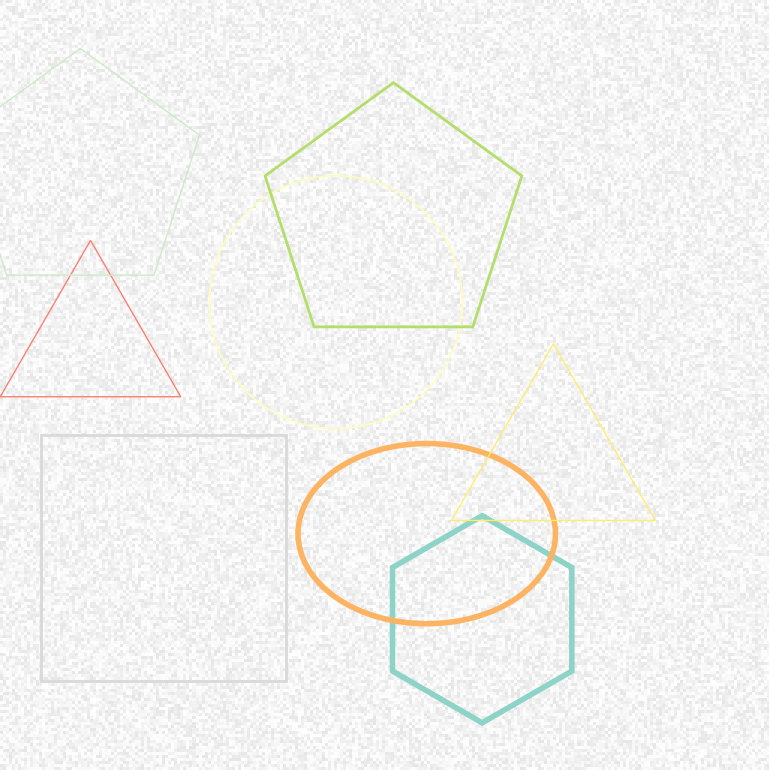[{"shape": "hexagon", "thickness": 2, "radius": 0.67, "center": [0.626, 0.196]}, {"shape": "circle", "thickness": 0.5, "radius": 0.82, "center": [0.436, 0.608]}, {"shape": "triangle", "thickness": 0.5, "radius": 0.68, "center": [0.118, 0.552]}, {"shape": "oval", "thickness": 2, "radius": 0.84, "center": [0.554, 0.307]}, {"shape": "pentagon", "thickness": 1, "radius": 0.88, "center": [0.511, 0.717]}, {"shape": "square", "thickness": 1, "radius": 0.8, "center": [0.212, 0.275]}, {"shape": "pentagon", "thickness": 0.5, "radius": 0.81, "center": [0.104, 0.774]}, {"shape": "triangle", "thickness": 0.5, "radius": 0.76, "center": [0.719, 0.401]}]